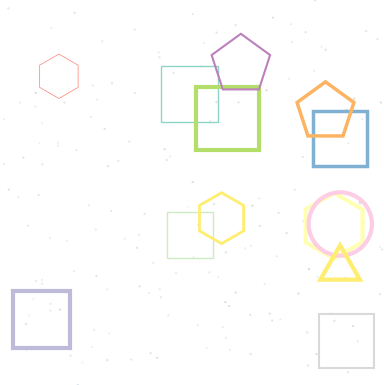[{"shape": "square", "thickness": 1, "radius": 0.37, "center": [0.492, 0.756]}, {"shape": "hexagon", "thickness": 3, "radius": 0.43, "center": [0.868, 0.413]}, {"shape": "square", "thickness": 3, "radius": 0.37, "center": [0.108, 0.17]}, {"shape": "hexagon", "thickness": 0.5, "radius": 0.29, "center": [0.153, 0.802]}, {"shape": "square", "thickness": 2.5, "radius": 0.35, "center": [0.883, 0.64]}, {"shape": "pentagon", "thickness": 2.5, "radius": 0.39, "center": [0.845, 0.71]}, {"shape": "square", "thickness": 3, "radius": 0.41, "center": [0.592, 0.693]}, {"shape": "circle", "thickness": 3, "radius": 0.41, "center": [0.884, 0.418]}, {"shape": "square", "thickness": 1.5, "radius": 0.35, "center": [0.9, 0.115]}, {"shape": "pentagon", "thickness": 1.5, "radius": 0.4, "center": [0.626, 0.832]}, {"shape": "square", "thickness": 1, "radius": 0.3, "center": [0.494, 0.39]}, {"shape": "hexagon", "thickness": 2, "radius": 0.33, "center": [0.575, 0.433]}, {"shape": "triangle", "thickness": 3, "radius": 0.3, "center": [0.883, 0.303]}]